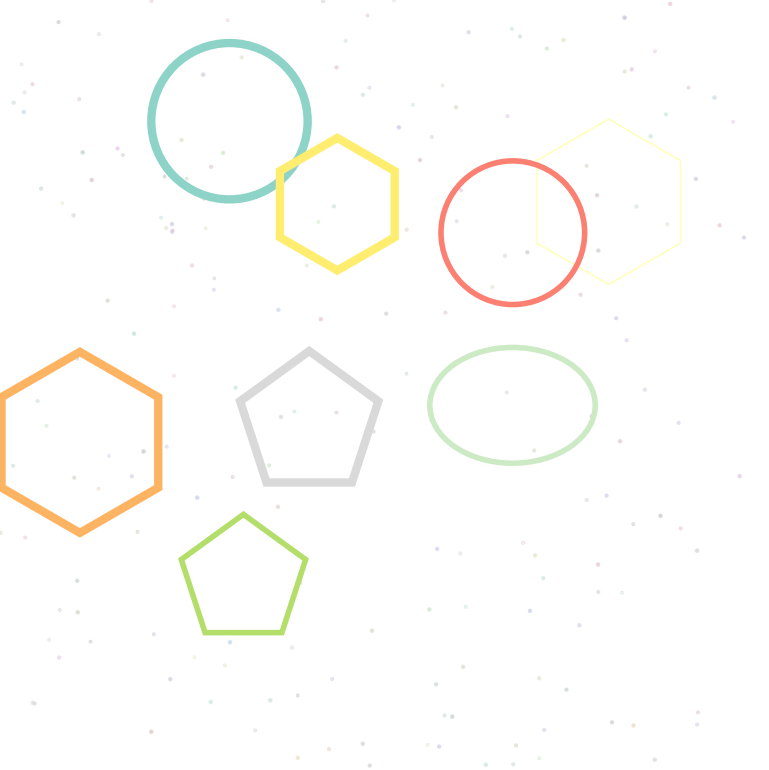[{"shape": "circle", "thickness": 3, "radius": 0.51, "center": [0.298, 0.843]}, {"shape": "hexagon", "thickness": 0.5, "radius": 0.54, "center": [0.791, 0.738]}, {"shape": "circle", "thickness": 2, "radius": 0.47, "center": [0.666, 0.698]}, {"shape": "hexagon", "thickness": 3, "radius": 0.59, "center": [0.104, 0.425]}, {"shape": "pentagon", "thickness": 2, "radius": 0.42, "center": [0.316, 0.247]}, {"shape": "pentagon", "thickness": 3, "radius": 0.47, "center": [0.402, 0.45]}, {"shape": "oval", "thickness": 2, "radius": 0.54, "center": [0.666, 0.474]}, {"shape": "hexagon", "thickness": 3, "radius": 0.43, "center": [0.438, 0.735]}]